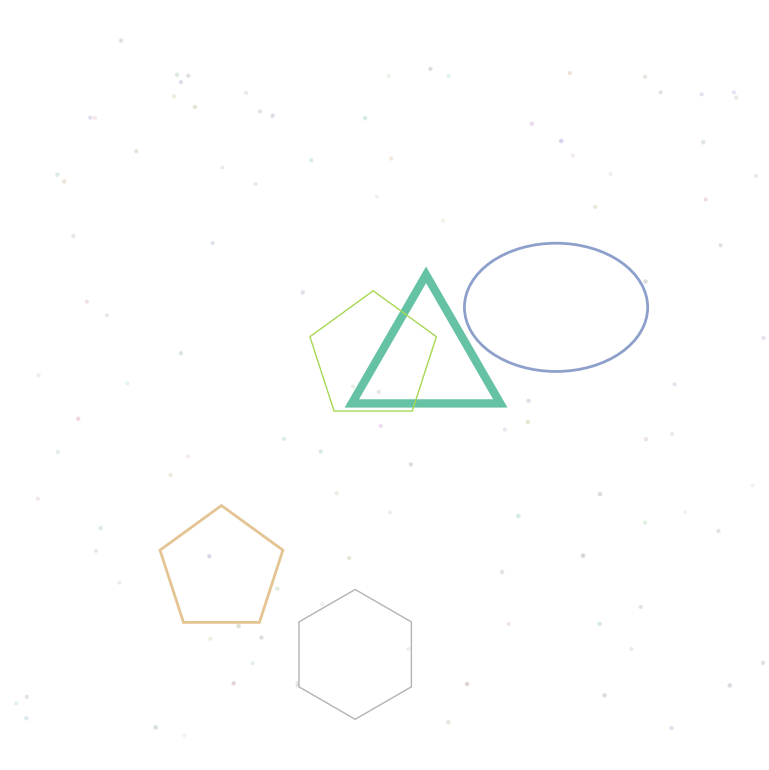[{"shape": "triangle", "thickness": 3, "radius": 0.56, "center": [0.553, 0.532]}, {"shape": "oval", "thickness": 1, "radius": 0.59, "center": [0.722, 0.601]}, {"shape": "pentagon", "thickness": 0.5, "radius": 0.43, "center": [0.485, 0.536]}, {"shape": "pentagon", "thickness": 1, "radius": 0.42, "center": [0.288, 0.26]}, {"shape": "hexagon", "thickness": 0.5, "radius": 0.42, "center": [0.461, 0.15]}]